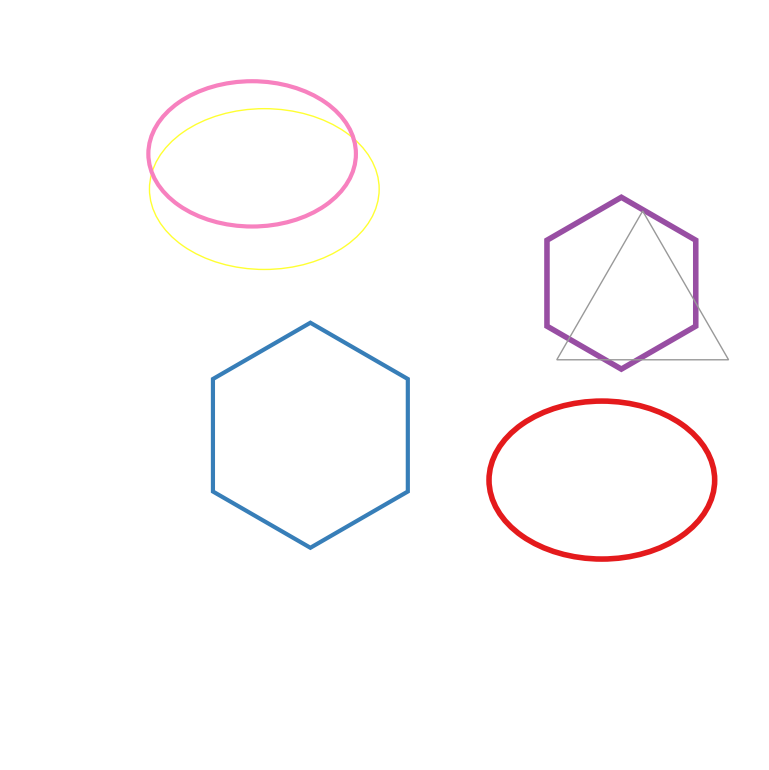[{"shape": "oval", "thickness": 2, "radius": 0.73, "center": [0.782, 0.377]}, {"shape": "hexagon", "thickness": 1.5, "radius": 0.73, "center": [0.403, 0.435]}, {"shape": "hexagon", "thickness": 2, "radius": 0.56, "center": [0.807, 0.632]}, {"shape": "oval", "thickness": 0.5, "radius": 0.75, "center": [0.343, 0.754]}, {"shape": "oval", "thickness": 1.5, "radius": 0.67, "center": [0.327, 0.8]}, {"shape": "triangle", "thickness": 0.5, "radius": 0.64, "center": [0.835, 0.597]}]